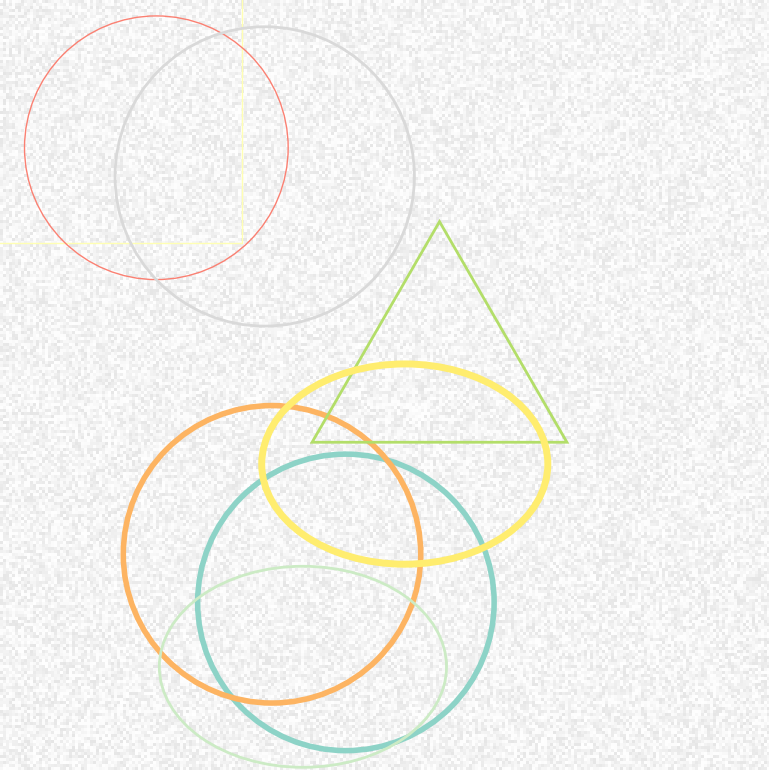[{"shape": "circle", "thickness": 2, "radius": 0.96, "center": [0.449, 0.218]}, {"shape": "square", "thickness": 0.5, "radius": 0.94, "center": [0.126, 0.872]}, {"shape": "circle", "thickness": 0.5, "radius": 0.86, "center": [0.203, 0.808]}, {"shape": "circle", "thickness": 2, "radius": 0.97, "center": [0.353, 0.28]}, {"shape": "triangle", "thickness": 1, "radius": 0.96, "center": [0.571, 0.521]}, {"shape": "circle", "thickness": 1, "radius": 0.97, "center": [0.344, 0.771]}, {"shape": "oval", "thickness": 1, "radius": 0.93, "center": [0.393, 0.134]}, {"shape": "oval", "thickness": 2.5, "radius": 0.93, "center": [0.526, 0.397]}]